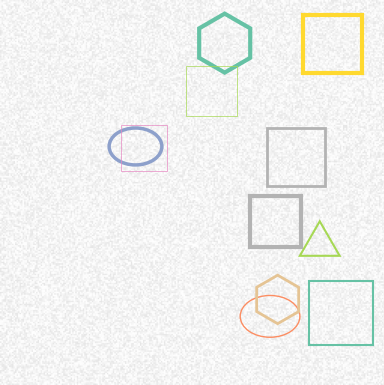[{"shape": "square", "thickness": 1.5, "radius": 0.42, "center": [0.886, 0.187]}, {"shape": "hexagon", "thickness": 3, "radius": 0.38, "center": [0.584, 0.888]}, {"shape": "oval", "thickness": 1, "radius": 0.39, "center": [0.701, 0.178]}, {"shape": "oval", "thickness": 2.5, "radius": 0.34, "center": [0.352, 0.62]}, {"shape": "square", "thickness": 0.5, "radius": 0.3, "center": [0.374, 0.617]}, {"shape": "triangle", "thickness": 1.5, "radius": 0.3, "center": [0.831, 0.365]}, {"shape": "square", "thickness": 0.5, "radius": 0.33, "center": [0.549, 0.764]}, {"shape": "square", "thickness": 3, "radius": 0.38, "center": [0.864, 0.886]}, {"shape": "hexagon", "thickness": 2, "radius": 0.31, "center": [0.721, 0.222]}, {"shape": "square", "thickness": 3, "radius": 0.33, "center": [0.714, 0.426]}, {"shape": "square", "thickness": 2, "radius": 0.38, "center": [0.769, 0.593]}]